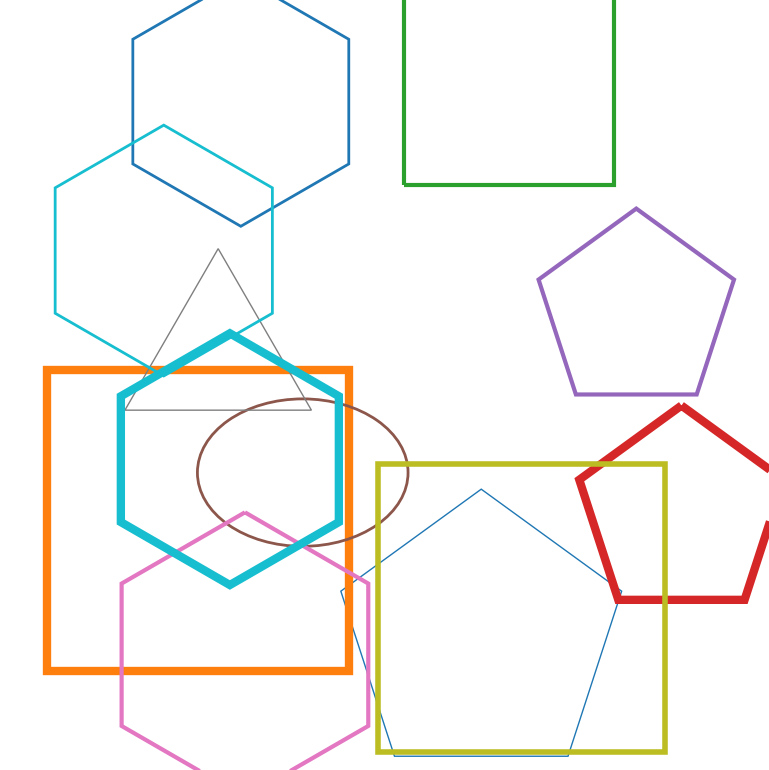[{"shape": "pentagon", "thickness": 0.5, "radius": 0.96, "center": [0.625, 0.173]}, {"shape": "hexagon", "thickness": 1, "radius": 0.81, "center": [0.313, 0.868]}, {"shape": "square", "thickness": 3, "radius": 0.98, "center": [0.257, 0.324]}, {"shape": "square", "thickness": 1.5, "radius": 0.68, "center": [0.661, 0.896]}, {"shape": "pentagon", "thickness": 3, "radius": 0.7, "center": [0.885, 0.334]}, {"shape": "pentagon", "thickness": 1.5, "radius": 0.67, "center": [0.826, 0.596]}, {"shape": "oval", "thickness": 1, "radius": 0.68, "center": [0.393, 0.386]}, {"shape": "hexagon", "thickness": 1.5, "radius": 0.92, "center": [0.318, 0.15]}, {"shape": "triangle", "thickness": 0.5, "radius": 0.7, "center": [0.283, 0.537]}, {"shape": "square", "thickness": 2, "radius": 0.93, "center": [0.677, 0.21]}, {"shape": "hexagon", "thickness": 3, "radius": 0.82, "center": [0.299, 0.404]}, {"shape": "hexagon", "thickness": 1, "radius": 0.81, "center": [0.213, 0.675]}]